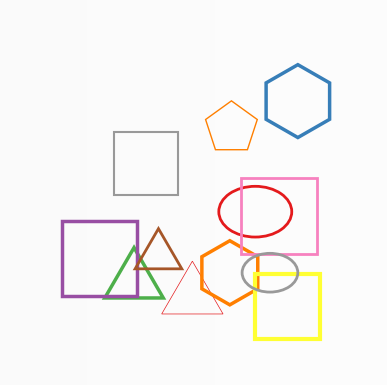[{"shape": "oval", "thickness": 2, "radius": 0.47, "center": [0.659, 0.45]}, {"shape": "triangle", "thickness": 0.5, "radius": 0.46, "center": [0.496, 0.23]}, {"shape": "hexagon", "thickness": 2.5, "radius": 0.47, "center": [0.769, 0.737]}, {"shape": "triangle", "thickness": 2.5, "radius": 0.44, "center": [0.346, 0.27]}, {"shape": "square", "thickness": 2.5, "radius": 0.49, "center": [0.257, 0.33]}, {"shape": "hexagon", "thickness": 2.5, "radius": 0.42, "center": [0.593, 0.291]}, {"shape": "pentagon", "thickness": 1, "radius": 0.35, "center": [0.597, 0.668]}, {"shape": "square", "thickness": 3, "radius": 0.42, "center": [0.742, 0.204]}, {"shape": "triangle", "thickness": 2, "radius": 0.35, "center": [0.409, 0.337]}, {"shape": "square", "thickness": 2, "radius": 0.49, "center": [0.72, 0.438]}, {"shape": "square", "thickness": 1.5, "radius": 0.41, "center": [0.377, 0.576]}, {"shape": "oval", "thickness": 2, "radius": 0.36, "center": [0.697, 0.292]}]